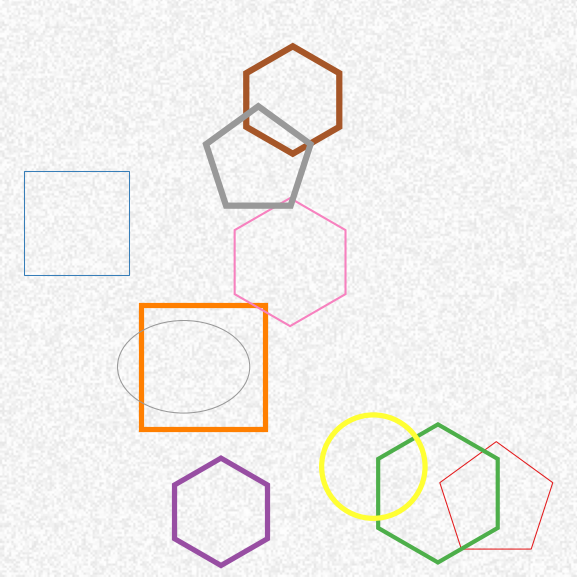[{"shape": "pentagon", "thickness": 0.5, "radius": 0.51, "center": [0.859, 0.132]}, {"shape": "square", "thickness": 0.5, "radius": 0.45, "center": [0.132, 0.613]}, {"shape": "hexagon", "thickness": 2, "radius": 0.6, "center": [0.758, 0.145]}, {"shape": "hexagon", "thickness": 2.5, "radius": 0.46, "center": [0.383, 0.113]}, {"shape": "square", "thickness": 2.5, "radius": 0.54, "center": [0.351, 0.363]}, {"shape": "circle", "thickness": 2.5, "radius": 0.45, "center": [0.646, 0.191]}, {"shape": "hexagon", "thickness": 3, "radius": 0.47, "center": [0.507, 0.826]}, {"shape": "hexagon", "thickness": 1, "radius": 0.55, "center": [0.502, 0.545]}, {"shape": "pentagon", "thickness": 3, "radius": 0.48, "center": [0.447, 0.72]}, {"shape": "oval", "thickness": 0.5, "radius": 0.57, "center": [0.318, 0.364]}]